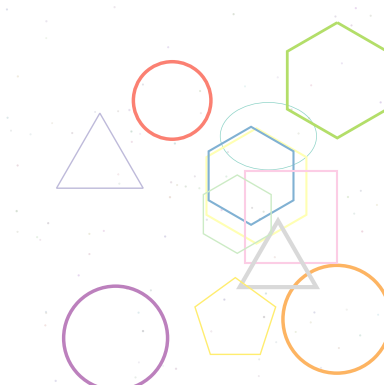[{"shape": "oval", "thickness": 0.5, "radius": 0.63, "center": [0.697, 0.646]}, {"shape": "hexagon", "thickness": 1.5, "radius": 0.75, "center": [0.666, 0.517]}, {"shape": "triangle", "thickness": 1, "radius": 0.65, "center": [0.259, 0.576]}, {"shape": "circle", "thickness": 2.5, "radius": 0.5, "center": [0.447, 0.739]}, {"shape": "hexagon", "thickness": 1.5, "radius": 0.64, "center": [0.652, 0.543]}, {"shape": "circle", "thickness": 2.5, "radius": 0.7, "center": [0.875, 0.171]}, {"shape": "hexagon", "thickness": 2, "radius": 0.75, "center": [0.876, 0.791]}, {"shape": "square", "thickness": 1.5, "radius": 0.6, "center": [0.756, 0.437]}, {"shape": "triangle", "thickness": 3, "radius": 0.57, "center": [0.722, 0.312]}, {"shape": "circle", "thickness": 2.5, "radius": 0.67, "center": [0.3, 0.122]}, {"shape": "hexagon", "thickness": 1, "radius": 0.51, "center": [0.616, 0.444]}, {"shape": "pentagon", "thickness": 1, "radius": 0.55, "center": [0.611, 0.169]}]